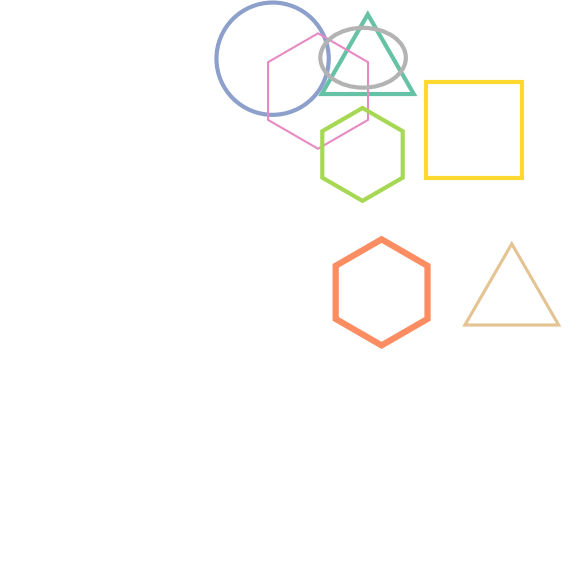[{"shape": "triangle", "thickness": 2, "radius": 0.46, "center": [0.637, 0.882]}, {"shape": "hexagon", "thickness": 3, "radius": 0.46, "center": [0.661, 0.493]}, {"shape": "circle", "thickness": 2, "radius": 0.49, "center": [0.472, 0.898]}, {"shape": "hexagon", "thickness": 1, "radius": 0.5, "center": [0.551, 0.841]}, {"shape": "hexagon", "thickness": 2, "radius": 0.4, "center": [0.628, 0.732]}, {"shape": "square", "thickness": 2, "radius": 0.41, "center": [0.82, 0.774]}, {"shape": "triangle", "thickness": 1.5, "radius": 0.47, "center": [0.886, 0.483]}, {"shape": "oval", "thickness": 2, "radius": 0.37, "center": [0.629, 0.899]}]